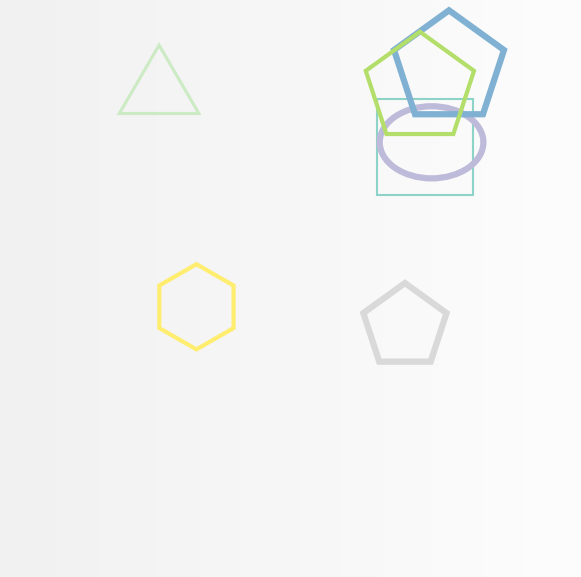[{"shape": "square", "thickness": 1, "radius": 0.42, "center": [0.731, 0.744]}, {"shape": "oval", "thickness": 3, "radius": 0.45, "center": [0.742, 0.753]}, {"shape": "pentagon", "thickness": 3, "radius": 0.5, "center": [0.772, 0.882]}, {"shape": "pentagon", "thickness": 2, "radius": 0.49, "center": [0.722, 0.846]}, {"shape": "pentagon", "thickness": 3, "radius": 0.38, "center": [0.697, 0.434]}, {"shape": "triangle", "thickness": 1.5, "radius": 0.39, "center": [0.274, 0.842]}, {"shape": "hexagon", "thickness": 2, "radius": 0.37, "center": [0.338, 0.468]}]